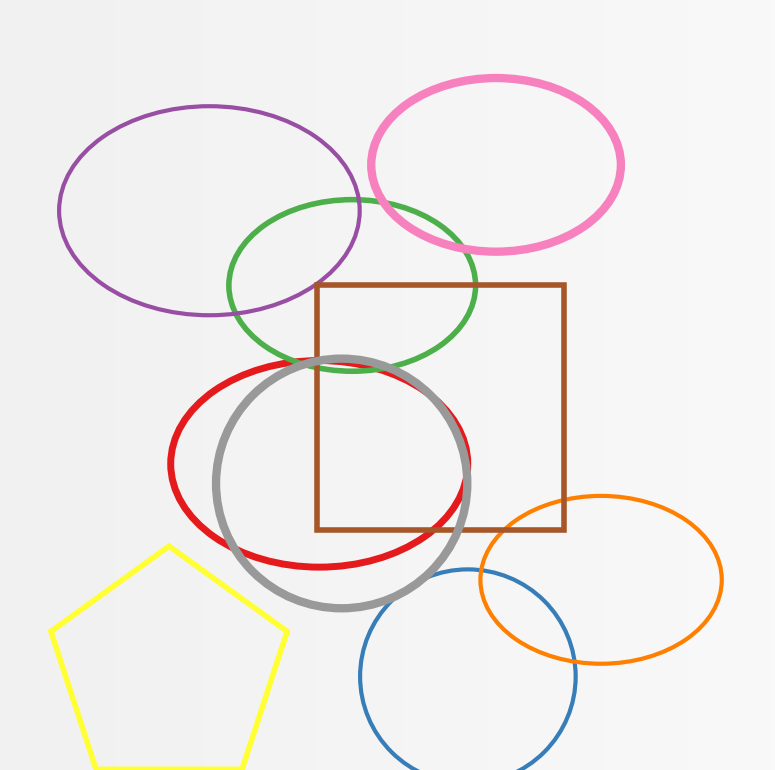[{"shape": "oval", "thickness": 2.5, "radius": 0.96, "center": [0.412, 0.398]}, {"shape": "circle", "thickness": 1.5, "radius": 0.7, "center": [0.604, 0.121]}, {"shape": "oval", "thickness": 2, "radius": 0.8, "center": [0.454, 0.629]}, {"shape": "oval", "thickness": 1.5, "radius": 0.97, "center": [0.27, 0.726]}, {"shape": "oval", "thickness": 1.5, "radius": 0.78, "center": [0.776, 0.247]}, {"shape": "pentagon", "thickness": 2, "radius": 0.8, "center": [0.218, 0.13]}, {"shape": "square", "thickness": 2, "radius": 0.79, "center": [0.569, 0.47]}, {"shape": "oval", "thickness": 3, "radius": 0.81, "center": [0.64, 0.786]}, {"shape": "circle", "thickness": 3, "radius": 0.81, "center": [0.441, 0.372]}]